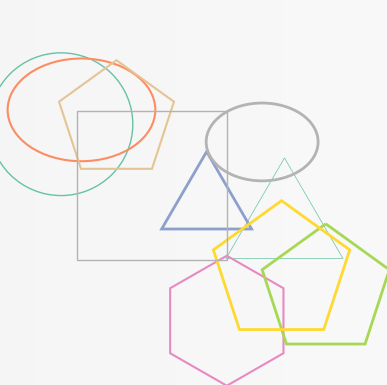[{"shape": "circle", "thickness": 1, "radius": 0.93, "center": [0.157, 0.677]}, {"shape": "triangle", "thickness": 0.5, "radius": 0.87, "center": [0.734, 0.416]}, {"shape": "oval", "thickness": 1.5, "radius": 0.95, "center": [0.21, 0.715]}, {"shape": "triangle", "thickness": 2, "radius": 0.67, "center": [0.533, 0.472]}, {"shape": "hexagon", "thickness": 1.5, "radius": 0.84, "center": [0.585, 0.167]}, {"shape": "pentagon", "thickness": 2, "radius": 0.86, "center": [0.841, 0.246]}, {"shape": "pentagon", "thickness": 2, "radius": 0.93, "center": [0.727, 0.294]}, {"shape": "pentagon", "thickness": 1.5, "radius": 0.78, "center": [0.301, 0.688]}, {"shape": "square", "thickness": 1, "radius": 0.97, "center": [0.392, 0.519]}, {"shape": "oval", "thickness": 2, "radius": 0.72, "center": [0.676, 0.631]}]